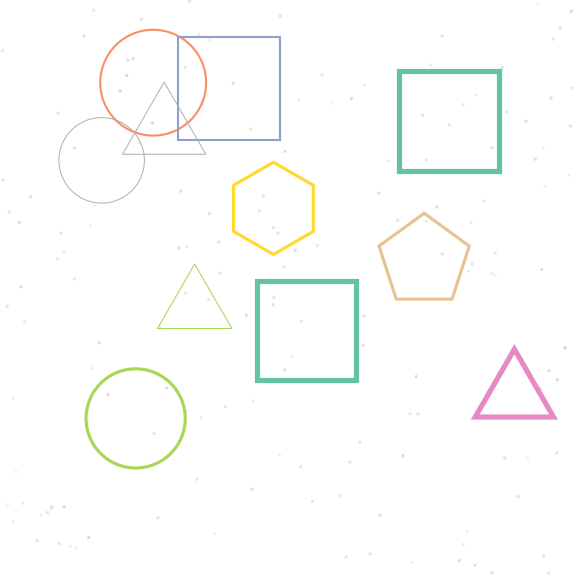[{"shape": "square", "thickness": 2.5, "radius": 0.43, "center": [0.531, 0.427]}, {"shape": "square", "thickness": 2.5, "radius": 0.43, "center": [0.777, 0.79]}, {"shape": "circle", "thickness": 1, "radius": 0.46, "center": [0.265, 0.856]}, {"shape": "square", "thickness": 1, "radius": 0.44, "center": [0.396, 0.846]}, {"shape": "triangle", "thickness": 2.5, "radius": 0.39, "center": [0.891, 0.316]}, {"shape": "circle", "thickness": 1.5, "radius": 0.43, "center": [0.235, 0.275]}, {"shape": "triangle", "thickness": 0.5, "radius": 0.37, "center": [0.337, 0.467]}, {"shape": "hexagon", "thickness": 1.5, "radius": 0.4, "center": [0.473, 0.638]}, {"shape": "pentagon", "thickness": 1.5, "radius": 0.41, "center": [0.734, 0.548]}, {"shape": "triangle", "thickness": 0.5, "radius": 0.42, "center": [0.284, 0.774]}, {"shape": "circle", "thickness": 0.5, "radius": 0.37, "center": [0.176, 0.721]}]